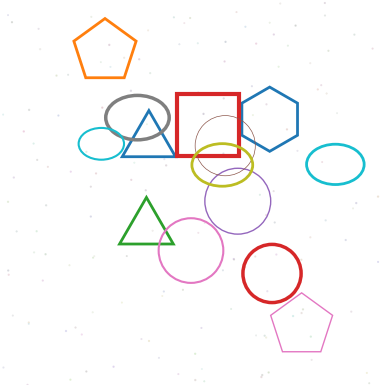[{"shape": "triangle", "thickness": 2, "radius": 0.4, "center": [0.387, 0.633]}, {"shape": "hexagon", "thickness": 2, "radius": 0.42, "center": [0.7, 0.69]}, {"shape": "pentagon", "thickness": 2, "radius": 0.43, "center": [0.273, 0.867]}, {"shape": "triangle", "thickness": 2, "radius": 0.4, "center": [0.38, 0.407]}, {"shape": "square", "thickness": 3, "radius": 0.41, "center": [0.54, 0.675]}, {"shape": "circle", "thickness": 2.5, "radius": 0.38, "center": [0.707, 0.29]}, {"shape": "circle", "thickness": 1, "radius": 0.43, "center": [0.618, 0.477]}, {"shape": "circle", "thickness": 0.5, "radius": 0.39, "center": [0.585, 0.622]}, {"shape": "pentagon", "thickness": 1, "radius": 0.42, "center": [0.783, 0.155]}, {"shape": "circle", "thickness": 1.5, "radius": 0.42, "center": [0.496, 0.349]}, {"shape": "oval", "thickness": 2.5, "radius": 0.41, "center": [0.357, 0.694]}, {"shape": "oval", "thickness": 2, "radius": 0.39, "center": [0.577, 0.572]}, {"shape": "oval", "thickness": 1.5, "radius": 0.29, "center": [0.263, 0.626]}, {"shape": "oval", "thickness": 2, "radius": 0.37, "center": [0.871, 0.573]}]